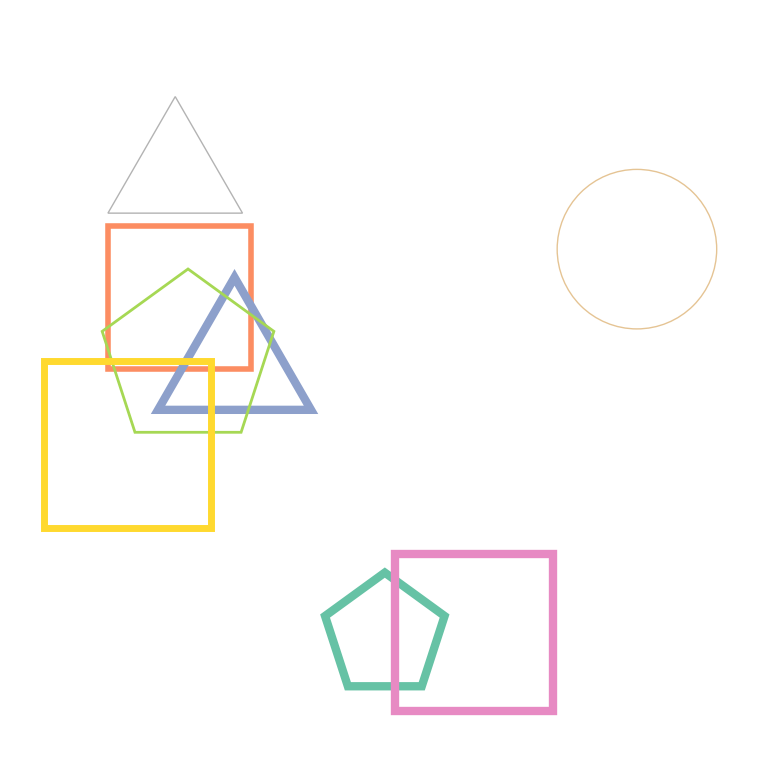[{"shape": "pentagon", "thickness": 3, "radius": 0.41, "center": [0.5, 0.175]}, {"shape": "square", "thickness": 2, "radius": 0.46, "center": [0.233, 0.613]}, {"shape": "triangle", "thickness": 3, "radius": 0.57, "center": [0.305, 0.525]}, {"shape": "square", "thickness": 3, "radius": 0.51, "center": [0.615, 0.179]}, {"shape": "pentagon", "thickness": 1, "radius": 0.59, "center": [0.244, 0.533]}, {"shape": "square", "thickness": 2.5, "radius": 0.54, "center": [0.166, 0.423]}, {"shape": "circle", "thickness": 0.5, "radius": 0.52, "center": [0.827, 0.676]}, {"shape": "triangle", "thickness": 0.5, "radius": 0.5, "center": [0.228, 0.774]}]